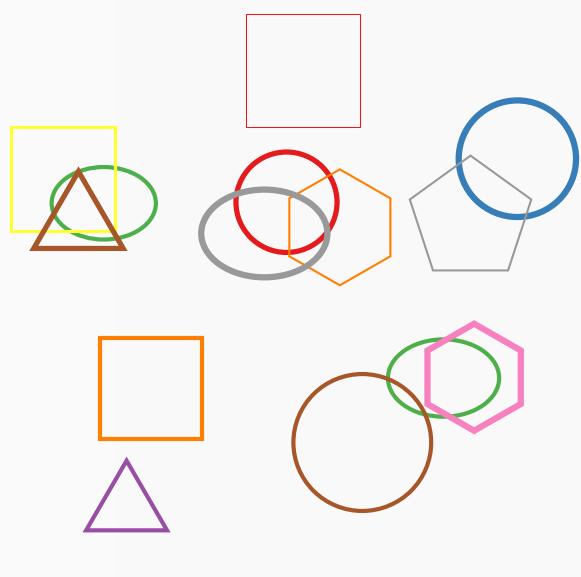[{"shape": "circle", "thickness": 2.5, "radius": 0.43, "center": [0.493, 0.649]}, {"shape": "square", "thickness": 0.5, "radius": 0.49, "center": [0.521, 0.878]}, {"shape": "circle", "thickness": 3, "radius": 0.5, "center": [0.89, 0.724]}, {"shape": "oval", "thickness": 2, "radius": 0.45, "center": [0.179, 0.647]}, {"shape": "oval", "thickness": 2, "radius": 0.48, "center": [0.763, 0.345]}, {"shape": "triangle", "thickness": 2, "radius": 0.4, "center": [0.218, 0.121]}, {"shape": "square", "thickness": 2, "radius": 0.44, "center": [0.259, 0.327]}, {"shape": "hexagon", "thickness": 1, "radius": 0.5, "center": [0.585, 0.605]}, {"shape": "square", "thickness": 1.5, "radius": 0.45, "center": [0.109, 0.689]}, {"shape": "triangle", "thickness": 2.5, "radius": 0.44, "center": [0.135, 0.613]}, {"shape": "circle", "thickness": 2, "radius": 0.59, "center": [0.623, 0.233]}, {"shape": "hexagon", "thickness": 3, "radius": 0.46, "center": [0.816, 0.346]}, {"shape": "oval", "thickness": 3, "radius": 0.54, "center": [0.455, 0.595]}, {"shape": "pentagon", "thickness": 1, "radius": 0.55, "center": [0.81, 0.62]}]